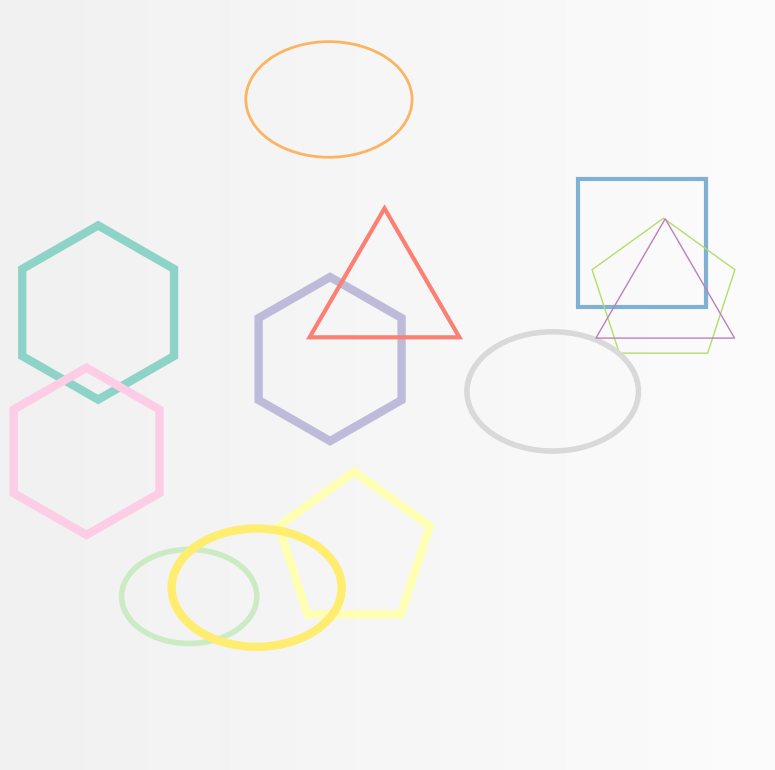[{"shape": "hexagon", "thickness": 3, "radius": 0.57, "center": [0.127, 0.594]}, {"shape": "pentagon", "thickness": 3, "radius": 0.51, "center": [0.457, 0.285]}, {"shape": "hexagon", "thickness": 3, "radius": 0.53, "center": [0.426, 0.534]}, {"shape": "triangle", "thickness": 1.5, "radius": 0.56, "center": [0.496, 0.618]}, {"shape": "square", "thickness": 1.5, "radius": 0.41, "center": [0.829, 0.684]}, {"shape": "oval", "thickness": 1, "radius": 0.54, "center": [0.424, 0.871]}, {"shape": "pentagon", "thickness": 0.5, "radius": 0.48, "center": [0.856, 0.62]}, {"shape": "hexagon", "thickness": 3, "radius": 0.54, "center": [0.112, 0.414]}, {"shape": "oval", "thickness": 2, "radius": 0.55, "center": [0.713, 0.492]}, {"shape": "triangle", "thickness": 0.5, "radius": 0.52, "center": [0.858, 0.613]}, {"shape": "oval", "thickness": 2, "radius": 0.44, "center": [0.244, 0.225]}, {"shape": "oval", "thickness": 3, "radius": 0.55, "center": [0.331, 0.237]}]